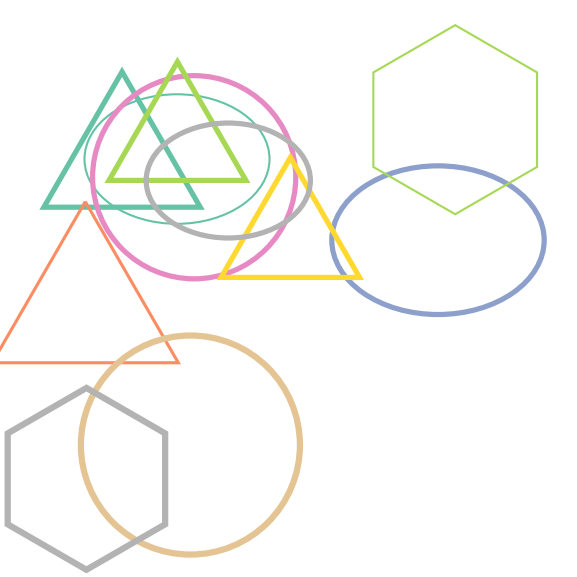[{"shape": "oval", "thickness": 1, "radius": 0.8, "center": [0.306, 0.724]}, {"shape": "triangle", "thickness": 2.5, "radius": 0.78, "center": [0.211, 0.719]}, {"shape": "triangle", "thickness": 1.5, "radius": 0.93, "center": [0.148, 0.464]}, {"shape": "oval", "thickness": 2.5, "radius": 0.92, "center": [0.758, 0.583]}, {"shape": "circle", "thickness": 2.5, "radius": 0.88, "center": [0.336, 0.692]}, {"shape": "triangle", "thickness": 2.5, "radius": 0.68, "center": [0.307, 0.755]}, {"shape": "hexagon", "thickness": 1, "radius": 0.82, "center": [0.788, 0.792]}, {"shape": "triangle", "thickness": 2.5, "radius": 0.69, "center": [0.503, 0.588]}, {"shape": "circle", "thickness": 3, "radius": 0.95, "center": [0.33, 0.229]}, {"shape": "oval", "thickness": 2.5, "radius": 0.71, "center": [0.395, 0.687]}, {"shape": "hexagon", "thickness": 3, "radius": 0.79, "center": [0.15, 0.17]}]